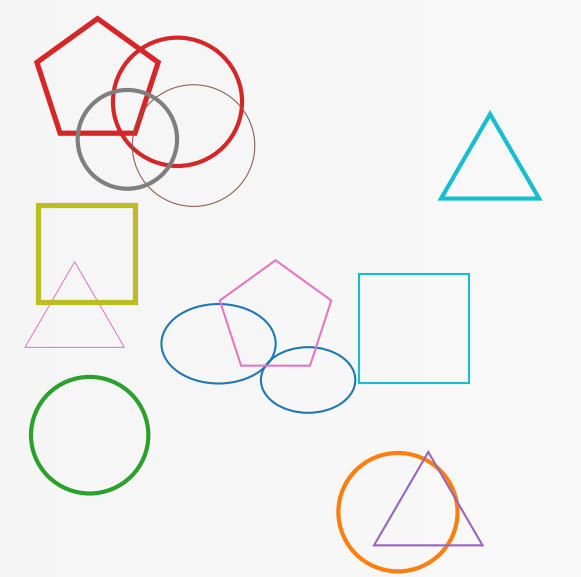[{"shape": "oval", "thickness": 1, "radius": 0.41, "center": [0.53, 0.341]}, {"shape": "oval", "thickness": 1, "radius": 0.49, "center": [0.376, 0.404]}, {"shape": "circle", "thickness": 2, "radius": 0.51, "center": [0.685, 0.112]}, {"shape": "circle", "thickness": 2, "radius": 0.5, "center": [0.154, 0.246]}, {"shape": "circle", "thickness": 2, "radius": 0.56, "center": [0.305, 0.823]}, {"shape": "pentagon", "thickness": 2.5, "radius": 0.55, "center": [0.168, 0.857]}, {"shape": "triangle", "thickness": 1, "radius": 0.54, "center": [0.737, 0.109]}, {"shape": "circle", "thickness": 0.5, "radius": 0.53, "center": [0.333, 0.747]}, {"shape": "triangle", "thickness": 0.5, "radius": 0.49, "center": [0.128, 0.447]}, {"shape": "pentagon", "thickness": 1, "radius": 0.5, "center": [0.474, 0.448]}, {"shape": "circle", "thickness": 2, "radius": 0.43, "center": [0.219, 0.758]}, {"shape": "square", "thickness": 2.5, "radius": 0.42, "center": [0.149, 0.56]}, {"shape": "square", "thickness": 1, "radius": 0.47, "center": [0.712, 0.431]}, {"shape": "triangle", "thickness": 2, "radius": 0.49, "center": [0.843, 0.704]}]